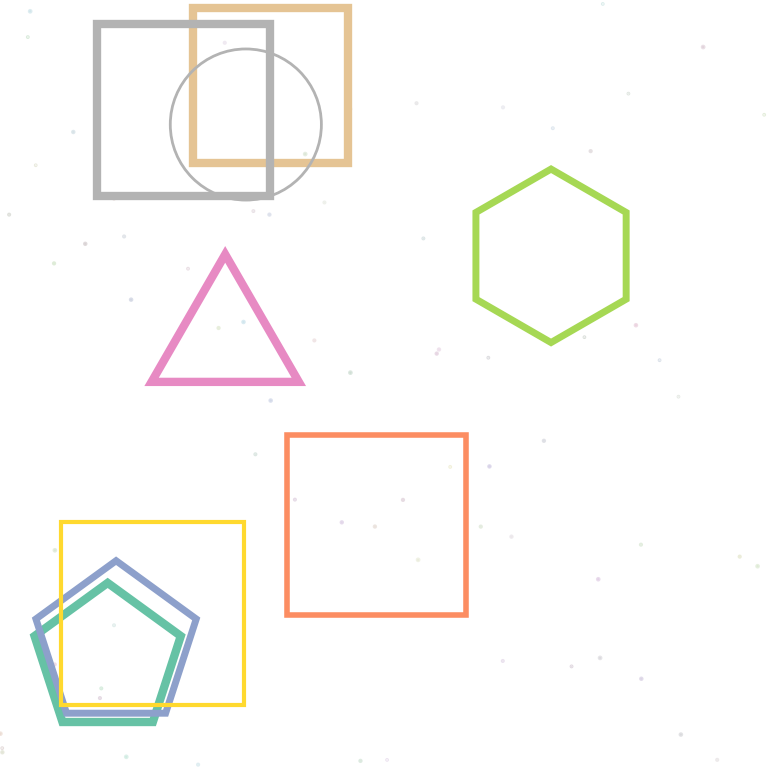[{"shape": "pentagon", "thickness": 3, "radius": 0.5, "center": [0.14, 0.143]}, {"shape": "square", "thickness": 2, "radius": 0.58, "center": [0.489, 0.318]}, {"shape": "pentagon", "thickness": 2.5, "radius": 0.55, "center": [0.151, 0.162]}, {"shape": "triangle", "thickness": 3, "radius": 0.55, "center": [0.292, 0.559]}, {"shape": "hexagon", "thickness": 2.5, "radius": 0.56, "center": [0.716, 0.668]}, {"shape": "square", "thickness": 1.5, "radius": 0.59, "center": [0.198, 0.203]}, {"shape": "square", "thickness": 3, "radius": 0.5, "center": [0.351, 0.888]}, {"shape": "square", "thickness": 3, "radius": 0.56, "center": [0.238, 0.857]}, {"shape": "circle", "thickness": 1, "radius": 0.49, "center": [0.319, 0.838]}]